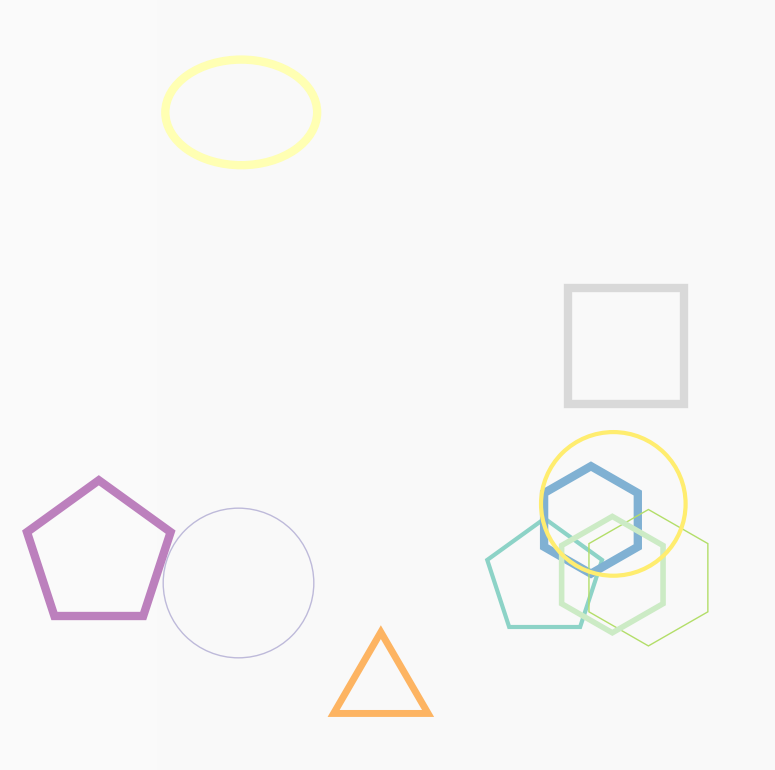[{"shape": "pentagon", "thickness": 1.5, "radius": 0.39, "center": [0.703, 0.249]}, {"shape": "oval", "thickness": 3, "radius": 0.49, "center": [0.311, 0.854]}, {"shape": "circle", "thickness": 0.5, "radius": 0.49, "center": [0.308, 0.243]}, {"shape": "hexagon", "thickness": 3, "radius": 0.35, "center": [0.763, 0.325]}, {"shape": "triangle", "thickness": 2.5, "radius": 0.35, "center": [0.491, 0.109]}, {"shape": "hexagon", "thickness": 0.5, "radius": 0.44, "center": [0.837, 0.25]}, {"shape": "square", "thickness": 3, "radius": 0.37, "center": [0.808, 0.551]}, {"shape": "pentagon", "thickness": 3, "radius": 0.49, "center": [0.127, 0.279]}, {"shape": "hexagon", "thickness": 2, "radius": 0.38, "center": [0.79, 0.254]}, {"shape": "circle", "thickness": 1.5, "radius": 0.47, "center": [0.791, 0.346]}]